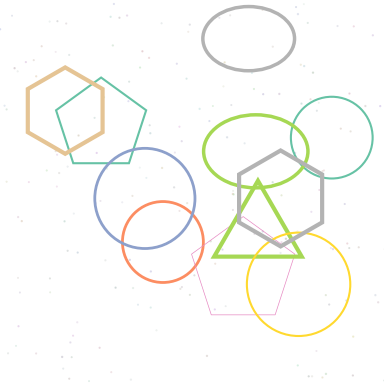[{"shape": "pentagon", "thickness": 1.5, "radius": 0.62, "center": [0.263, 0.676]}, {"shape": "circle", "thickness": 1.5, "radius": 0.53, "center": [0.862, 0.643]}, {"shape": "circle", "thickness": 2, "radius": 0.53, "center": [0.423, 0.371]}, {"shape": "circle", "thickness": 2, "radius": 0.65, "center": [0.376, 0.485]}, {"shape": "pentagon", "thickness": 0.5, "radius": 0.71, "center": [0.632, 0.296]}, {"shape": "oval", "thickness": 2.5, "radius": 0.68, "center": [0.664, 0.607]}, {"shape": "triangle", "thickness": 3, "radius": 0.66, "center": [0.67, 0.399]}, {"shape": "circle", "thickness": 1.5, "radius": 0.67, "center": [0.776, 0.262]}, {"shape": "hexagon", "thickness": 3, "radius": 0.56, "center": [0.169, 0.713]}, {"shape": "hexagon", "thickness": 3, "radius": 0.62, "center": [0.729, 0.485]}, {"shape": "oval", "thickness": 2.5, "radius": 0.6, "center": [0.646, 0.9]}]